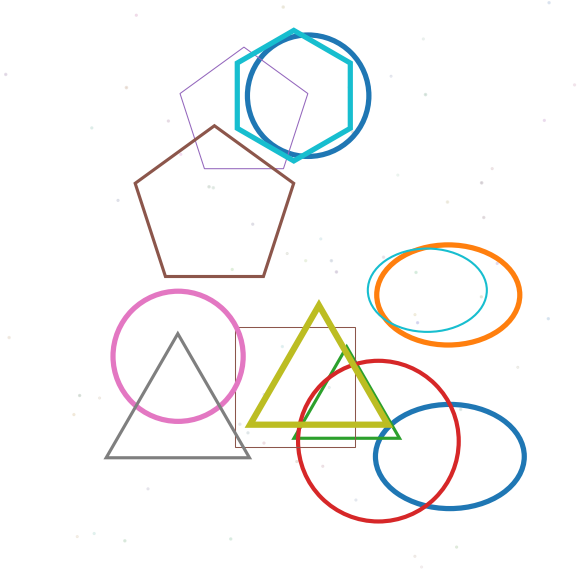[{"shape": "oval", "thickness": 2.5, "radius": 0.64, "center": [0.779, 0.209]}, {"shape": "circle", "thickness": 2.5, "radius": 0.53, "center": [0.534, 0.833]}, {"shape": "oval", "thickness": 2.5, "radius": 0.62, "center": [0.776, 0.488]}, {"shape": "triangle", "thickness": 1.5, "radius": 0.53, "center": [0.6, 0.293]}, {"shape": "circle", "thickness": 2, "radius": 0.7, "center": [0.655, 0.235]}, {"shape": "pentagon", "thickness": 0.5, "radius": 0.58, "center": [0.422, 0.801]}, {"shape": "pentagon", "thickness": 1.5, "radius": 0.72, "center": [0.371, 0.637]}, {"shape": "square", "thickness": 0.5, "radius": 0.52, "center": [0.511, 0.33]}, {"shape": "circle", "thickness": 2.5, "radius": 0.56, "center": [0.308, 0.382]}, {"shape": "triangle", "thickness": 1.5, "radius": 0.72, "center": [0.308, 0.278]}, {"shape": "triangle", "thickness": 3, "radius": 0.69, "center": [0.552, 0.333]}, {"shape": "hexagon", "thickness": 2.5, "radius": 0.56, "center": [0.509, 0.833]}, {"shape": "oval", "thickness": 1, "radius": 0.52, "center": [0.74, 0.497]}]